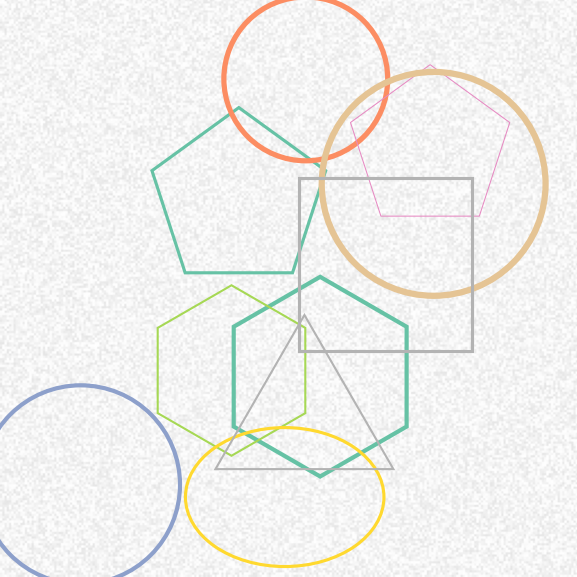[{"shape": "pentagon", "thickness": 1.5, "radius": 0.79, "center": [0.414, 0.655]}, {"shape": "hexagon", "thickness": 2, "radius": 0.86, "center": [0.554, 0.347]}, {"shape": "circle", "thickness": 2.5, "radius": 0.71, "center": [0.529, 0.863]}, {"shape": "circle", "thickness": 2, "radius": 0.86, "center": [0.14, 0.16]}, {"shape": "pentagon", "thickness": 0.5, "radius": 0.72, "center": [0.745, 0.742]}, {"shape": "hexagon", "thickness": 1, "radius": 0.74, "center": [0.401, 0.358]}, {"shape": "oval", "thickness": 1.5, "radius": 0.86, "center": [0.493, 0.138]}, {"shape": "circle", "thickness": 3, "radius": 0.97, "center": [0.751, 0.681]}, {"shape": "square", "thickness": 1.5, "radius": 0.75, "center": [0.667, 0.542]}, {"shape": "triangle", "thickness": 1, "radius": 0.89, "center": [0.527, 0.276]}]